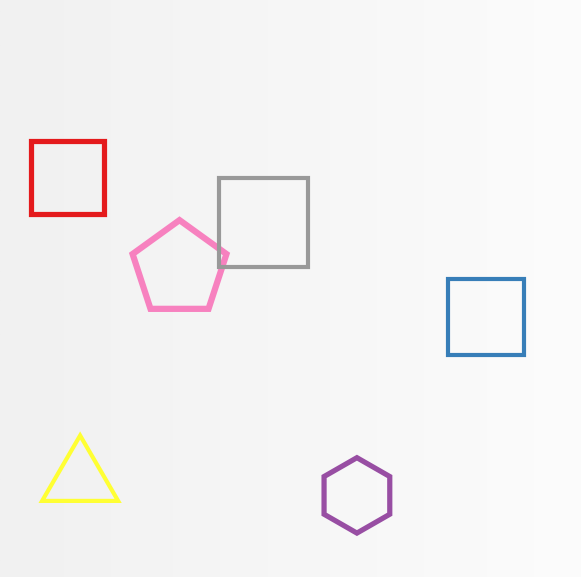[{"shape": "square", "thickness": 2.5, "radius": 0.32, "center": [0.117, 0.692]}, {"shape": "square", "thickness": 2, "radius": 0.33, "center": [0.837, 0.45]}, {"shape": "hexagon", "thickness": 2.5, "radius": 0.33, "center": [0.614, 0.141]}, {"shape": "triangle", "thickness": 2, "radius": 0.38, "center": [0.138, 0.17]}, {"shape": "pentagon", "thickness": 3, "radius": 0.42, "center": [0.309, 0.533]}, {"shape": "square", "thickness": 2, "radius": 0.38, "center": [0.454, 0.614]}]